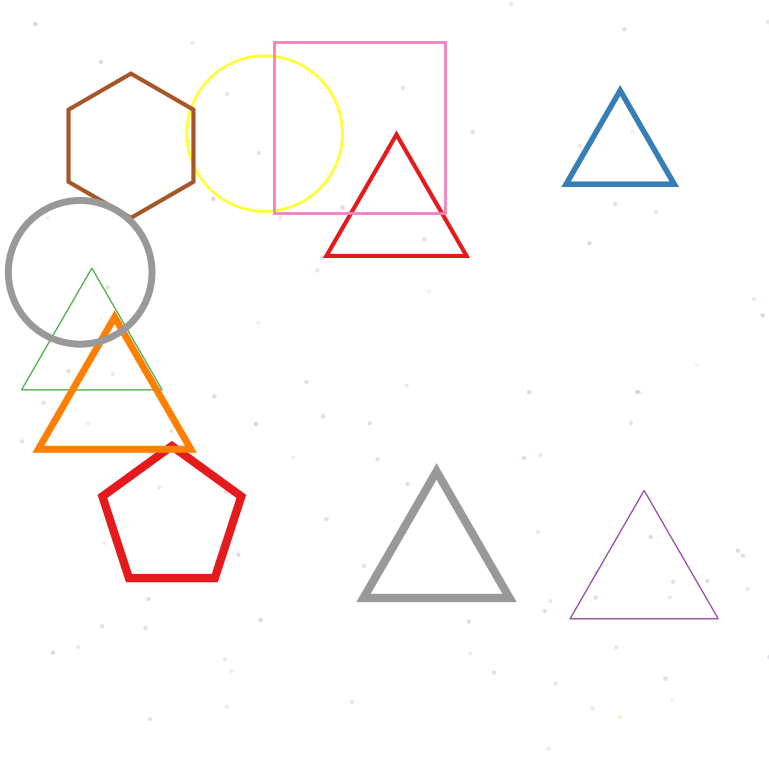[{"shape": "triangle", "thickness": 1.5, "radius": 0.53, "center": [0.515, 0.72]}, {"shape": "pentagon", "thickness": 3, "radius": 0.47, "center": [0.223, 0.326]}, {"shape": "triangle", "thickness": 2, "radius": 0.41, "center": [0.805, 0.801]}, {"shape": "triangle", "thickness": 0.5, "radius": 0.53, "center": [0.119, 0.546]}, {"shape": "triangle", "thickness": 0.5, "radius": 0.56, "center": [0.837, 0.252]}, {"shape": "triangle", "thickness": 2.5, "radius": 0.57, "center": [0.149, 0.474]}, {"shape": "circle", "thickness": 1, "radius": 0.51, "center": [0.344, 0.826]}, {"shape": "hexagon", "thickness": 1.5, "radius": 0.47, "center": [0.17, 0.811]}, {"shape": "square", "thickness": 1, "radius": 0.55, "center": [0.467, 0.834]}, {"shape": "circle", "thickness": 2.5, "radius": 0.47, "center": [0.104, 0.646]}, {"shape": "triangle", "thickness": 3, "radius": 0.55, "center": [0.567, 0.278]}]